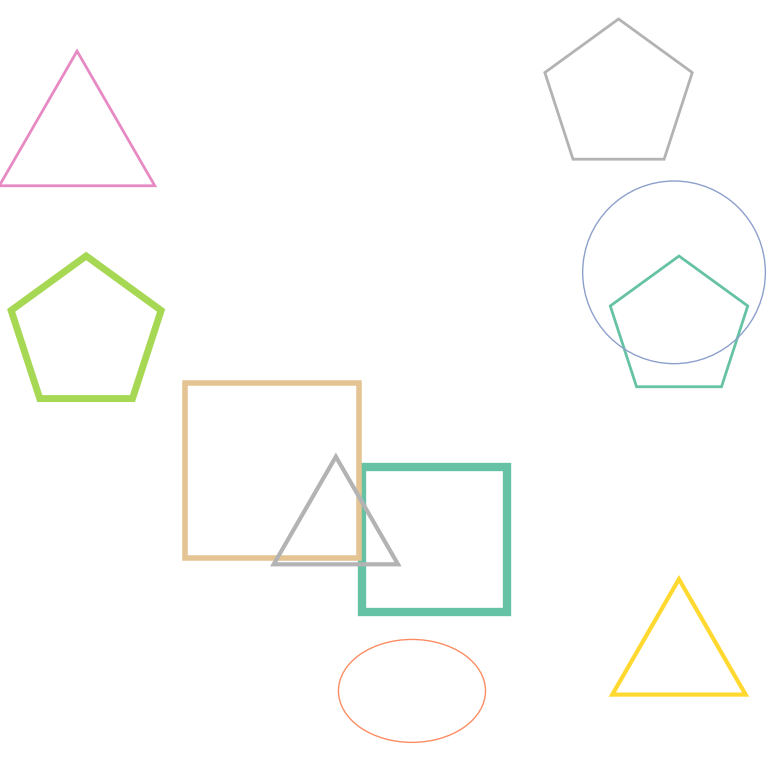[{"shape": "square", "thickness": 3, "radius": 0.47, "center": [0.564, 0.3]}, {"shape": "pentagon", "thickness": 1, "radius": 0.47, "center": [0.882, 0.574]}, {"shape": "oval", "thickness": 0.5, "radius": 0.48, "center": [0.535, 0.103]}, {"shape": "circle", "thickness": 0.5, "radius": 0.59, "center": [0.875, 0.646]}, {"shape": "triangle", "thickness": 1, "radius": 0.58, "center": [0.1, 0.817]}, {"shape": "pentagon", "thickness": 2.5, "radius": 0.51, "center": [0.112, 0.565]}, {"shape": "triangle", "thickness": 1.5, "radius": 0.5, "center": [0.882, 0.148]}, {"shape": "square", "thickness": 2, "radius": 0.57, "center": [0.353, 0.389]}, {"shape": "triangle", "thickness": 1.5, "radius": 0.47, "center": [0.436, 0.314]}, {"shape": "pentagon", "thickness": 1, "radius": 0.5, "center": [0.803, 0.875]}]